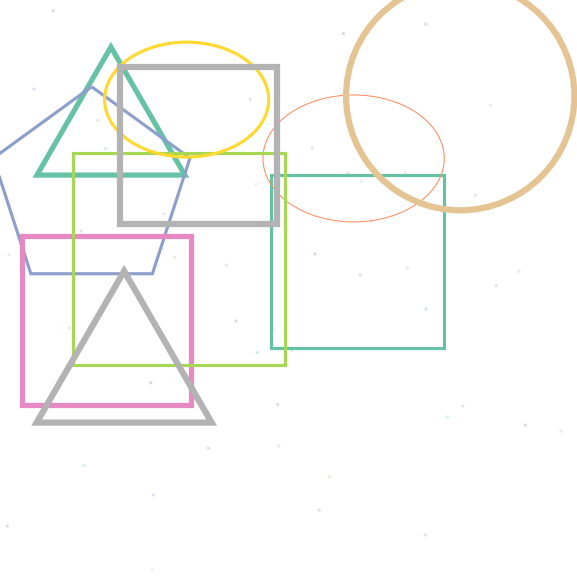[{"shape": "square", "thickness": 1.5, "radius": 0.75, "center": [0.618, 0.546]}, {"shape": "triangle", "thickness": 2.5, "radius": 0.74, "center": [0.192, 0.77]}, {"shape": "oval", "thickness": 0.5, "radius": 0.78, "center": [0.612, 0.725]}, {"shape": "pentagon", "thickness": 1.5, "radius": 0.9, "center": [0.159, 0.67]}, {"shape": "square", "thickness": 2.5, "radius": 0.73, "center": [0.184, 0.444]}, {"shape": "square", "thickness": 1.5, "radius": 0.92, "center": [0.31, 0.551]}, {"shape": "oval", "thickness": 1.5, "radius": 0.71, "center": [0.323, 0.827]}, {"shape": "circle", "thickness": 3, "radius": 0.99, "center": [0.797, 0.833]}, {"shape": "triangle", "thickness": 3, "radius": 0.87, "center": [0.215, 0.355]}, {"shape": "square", "thickness": 3, "radius": 0.68, "center": [0.344, 0.747]}]